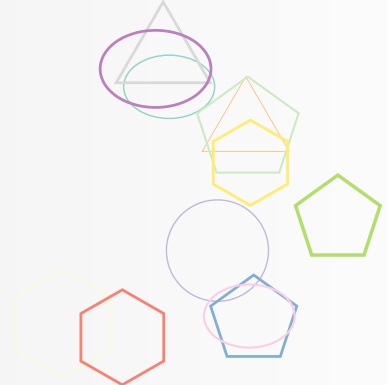[{"shape": "oval", "thickness": 1, "radius": 0.59, "center": [0.437, 0.774]}, {"shape": "hexagon", "thickness": 0.5, "radius": 0.71, "center": [0.162, 0.16]}, {"shape": "circle", "thickness": 1, "radius": 0.66, "center": [0.561, 0.349]}, {"shape": "hexagon", "thickness": 2, "radius": 0.62, "center": [0.316, 0.124]}, {"shape": "pentagon", "thickness": 2, "radius": 0.58, "center": [0.655, 0.169]}, {"shape": "triangle", "thickness": 0.5, "radius": 0.65, "center": [0.634, 0.671]}, {"shape": "pentagon", "thickness": 2.5, "radius": 0.57, "center": [0.872, 0.43]}, {"shape": "oval", "thickness": 1.5, "radius": 0.59, "center": [0.644, 0.179]}, {"shape": "triangle", "thickness": 2, "radius": 0.7, "center": [0.421, 0.855]}, {"shape": "oval", "thickness": 2, "radius": 0.72, "center": [0.401, 0.821]}, {"shape": "pentagon", "thickness": 1.5, "radius": 0.69, "center": [0.64, 0.663]}, {"shape": "hexagon", "thickness": 2, "radius": 0.55, "center": [0.646, 0.577]}]